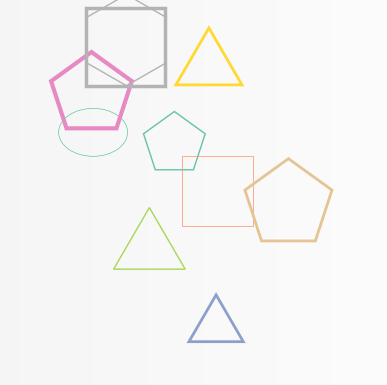[{"shape": "pentagon", "thickness": 1, "radius": 0.42, "center": [0.45, 0.627]}, {"shape": "oval", "thickness": 0.5, "radius": 0.44, "center": [0.24, 0.656]}, {"shape": "square", "thickness": 0.5, "radius": 0.46, "center": [0.561, 0.505]}, {"shape": "triangle", "thickness": 2, "radius": 0.41, "center": [0.558, 0.153]}, {"shape": "pentagon", "thickness": 3, "radius": 0.55, "center": [0.236, 0.755]}, {"shape": "triangle", "thickness": 1, "radius": 0.53, "center": [0.386, 0.354]}, {"shape": "triangle", "thickness": 2, "radius": 0.49, "center": [0.539, 0.829]}, {"shape": "pentagon", "thickness": 2, "radius": 0.59, "center": [0.744, 0.47]}, {"shape": "hexagon", "thickness": 1, "radius": 0.59, "center": [0.326, 0.896]}, {"shape": "square", "thickness": 2.5, "radius": 0.51, "center": [0.324, 0.878]}]